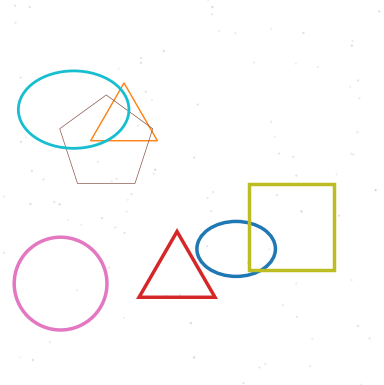[{"shape": "oval", "thickness": 2.5, "radius": 0.51, "center": [0.613, 0.353]}, {"shape": "triangle", "thickness": 1, "radius": 0.5, "center": [0.322, 0.684]}, {"shape": "triangle", "thickness": 2.5, "radius": 0.57, "center": [0.46, 0.285]}, {"shape": "pentagon", "thickness": 0.5, "radius": 0.64, "center": [0.276, 0.626]}, {"shape": "circle", "thickness": 2.5, "radius": 0.6, "center": [0.157, 0.263]}, {"shape": "square", "thickness": 2.5, "radius": 0.56, "center": [0.757, 0.41]}, {"shape": "oval", "thickness": 2, "radius": 0.72, "center": [0.191, 0.715]}]